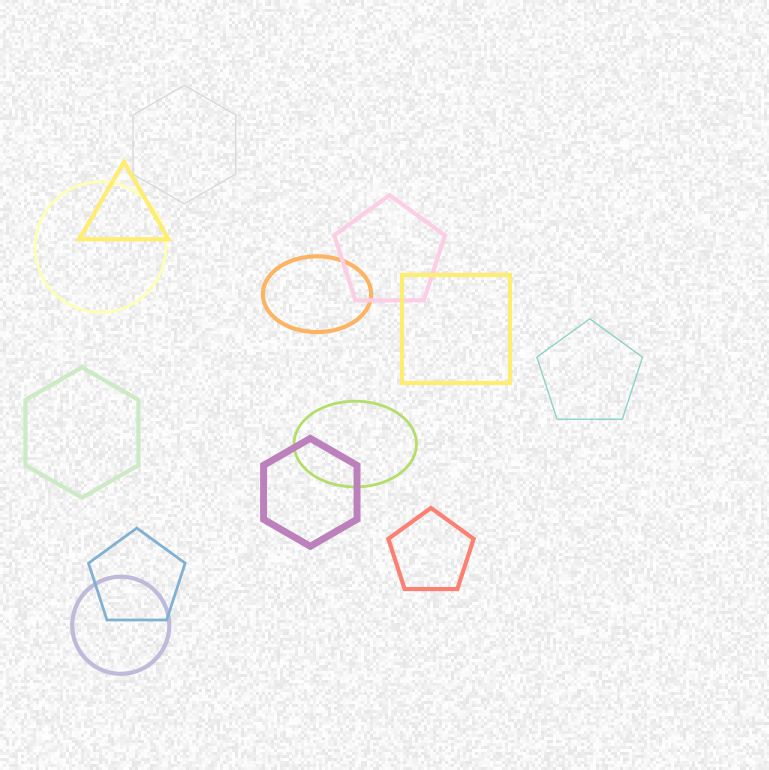[{"shape": "pentagon", "thickness": 0.5, "radius": 0.36, "center": [0.766, 0.514]}, {"shape": "circle", "thickness": 1, "radius": 0.42, "center": [0.13, 0.679]}, {"shape": "circle", "thickness": 1.5, "radius": 0.32, "center": [0.157, 0.188]}, {"shape": "pentagon", "thickness": 1.5, "radius": 0.29, "center": [0.56, 0.282]}, {"shape": "pentagon", "thickness": 1, "radius": 0.33, "center": [0.178, 0.248]}, {"shape": "oval", "thickness": 1.5, "radius": 0.35, "center": [0.412, 0.618]}, {"shape": "oval", "thickness": 1, "radius": 0.4, "center": [0.461, 0.423]}, {"shape": "pentagon", "thickness": 1.5, "radius": 0.38, "center": [0.506, 0.671]}, {"shape": "hexagon", "thickness": 0.5, "radius": 0.38, "center": [0.239, 0.812]}, {"shape": "hexagon", "thickness": 2.5, "radius": 0.35, "center": [0.403, 0.361]}, {"shape": "hexagon", "thickness": 1.5, "radius": 0.42, "center": [0.106, 0.438]}, {"shape": "square", "thickness": 1.5, "radius": 0.35, "center": [0.593, 0.573]}, {"shape": "triangle", "thickness": 1.5, "radius": 0.33, "center": [0.161, 0.723]}]